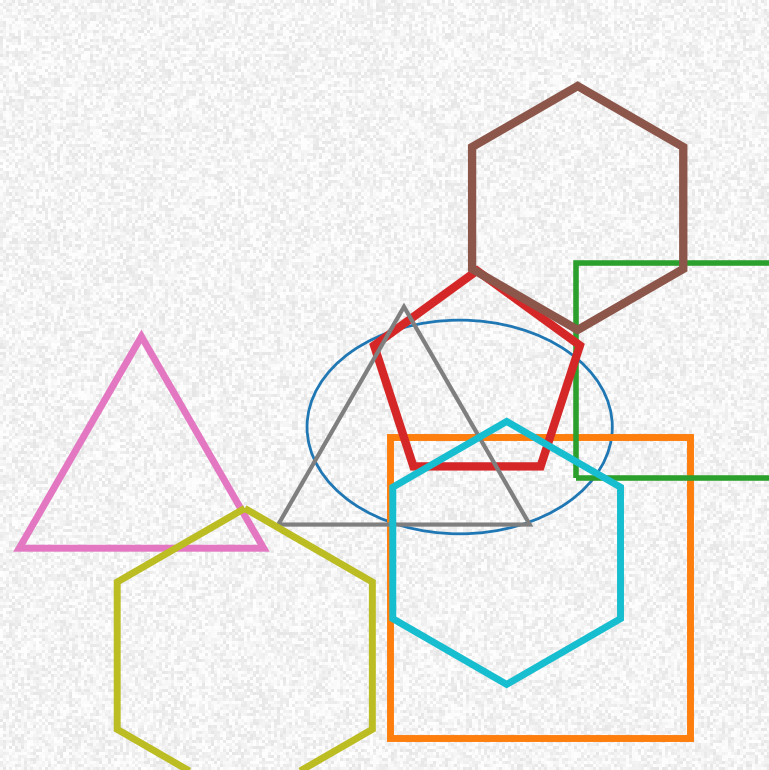[{"shape": "oval", "thickness": 1, "radius": 0.99, "center": [0.597, 0.445]}, {"shape": "square", "thickness": 2.5, "radius": 0.98, "center": [0.701, 0.237]}, {"shape": "square", "thickness": 2, "radius": 0.7, "center": [0.888, 0.518]}, {"shape": "pentagon", "thickness": 3, "radius": 0.7, "center": [0.619, 0.508]}, {"shape": "hexagon", "thickness": 3, "radius": 0.79, "center": [0.75, 0.73]}, {"shape": "triangle", "thickness": 2.5, "radius": 0.92, "center": [0.184, 0.38]}, {"shape": "triangle", "thickness": 1.5, "radius": 0.94, "center": [0.525, 0.413]}, {"shape": "hexagon", "thickness": 2.5, "radius": 0.96, "center": [0.318, 0.148]}, {"shape": "hexagon", "thickness": 2.5, "radius": 0.85, "center": [0.658, 0.282]}]